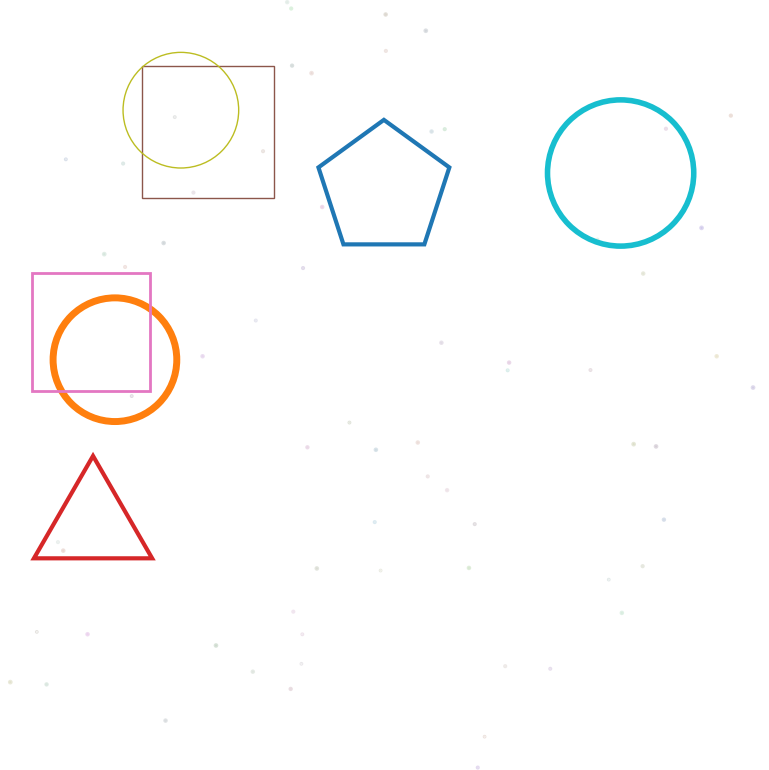[{"shape": "pentagon", "thickness": 1.5, "radius": 0.45, "center": [0.499, 0.755]}, {"shape": "circle", "thickness": 2.5, "radius": 0.4, "center": [0.149, 0.533]}, {"shape": "triangle", "thickness": 1.5, "radius": 0.44, "center": [0.121, 0.319]}, {"shape": "square", "thickness": 0.5, "radius": 0.43, "center": [0.27, 0.829]}, {"shape": "square", "thickness": 1, "radius": 0.38, "center": [0.118, 0.569]}, {"shape": "circle", "thickness": 0.5, "radius": 0.38, "center": [0.235, 0.857]}, {"shape": "circle", "thickness": 2, "radius": 0.47, "center": [0.806, 0.775]}]